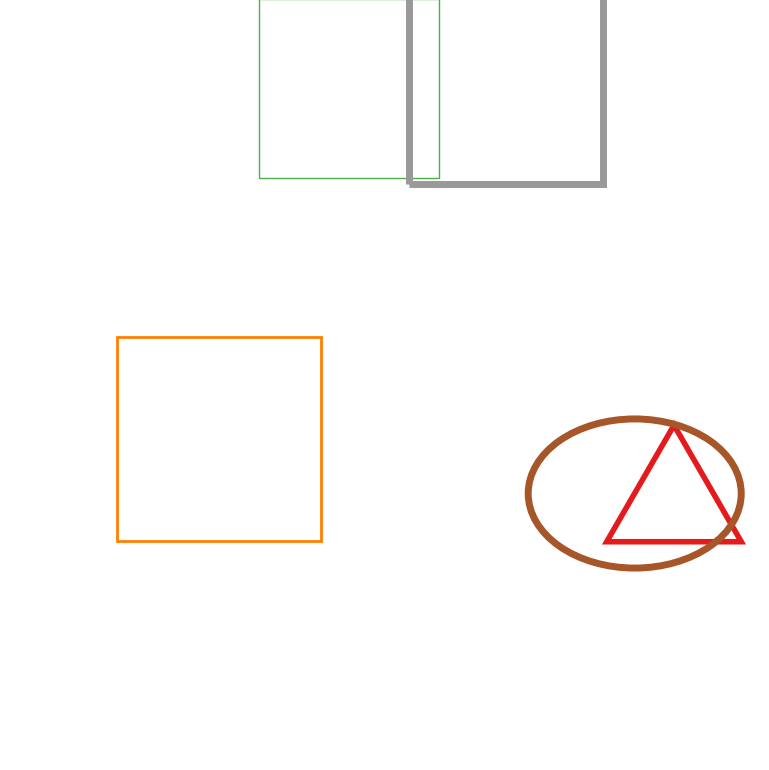[{"shape": "triangle", "thickness": 2, "radius": 0.5, "center": [0.875, 0.347]}, {"shape": "square", "thickness": 0.5, "radius": 0.58, "center": [0.453, 0.885]}, {"shape": "square", "thickness": 1, "radius": 0.66, "center": [0.285, 0.43]}, {"shape": "oval", "thickness": 2.5, "radius": 0.69, "center": [0.824, 0.359]}, {"shape": "square", "thickness": 2.5, "radius": 0.63, "center": [0.657, 0.886]}]